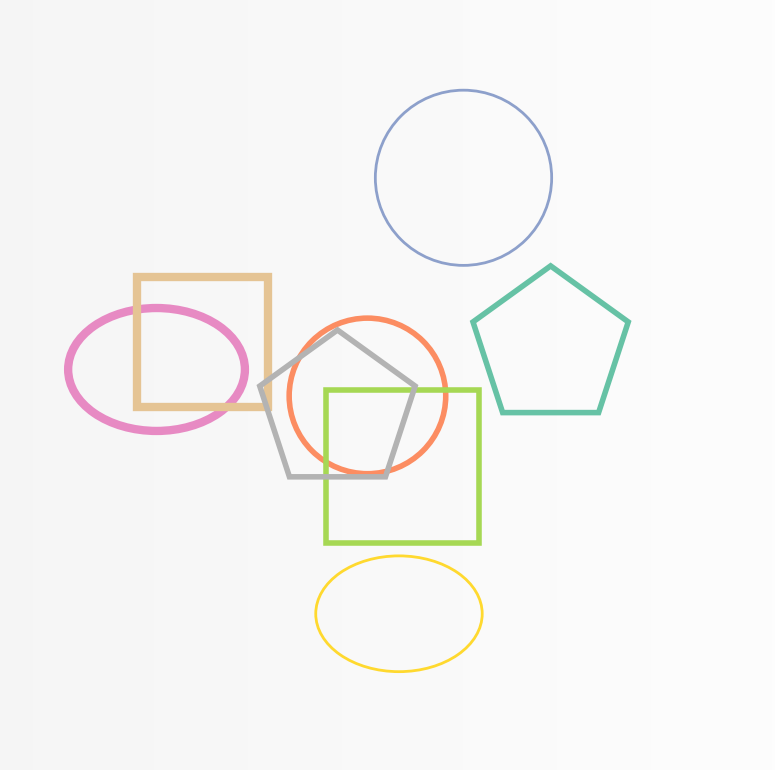[{"shape": "pentagon", "thickness": 2, "radius": 0.53, "center": [0.71, 0.549]}, {"shape": "circle", "thickness": 2, "radius": 0.51, "center": [0.474, 0.486]}, {"shape": "circle", "thickness": 1, "radius": 0.57, "center": [0.598, 0.769]}, {"shape": "oval", "thickness": 3, "radius": 0.57, "center": [0.202, 0.52]}, {"shape": "square", "thickness": 2, "radius": 0.49, "center": [0.519, 0.394]}, {"shape": "oval", "thickness": 1, "radius": 0.54, "center": [0.515, 0.203]}, {"shape": "square", "thickness": 3, "radius": 0.42, "center": [0.261, 0.556]}, {"shape": "pentagon", "thickness": 2, "radius": 0.53, "center": [0.435, 0.466]}]